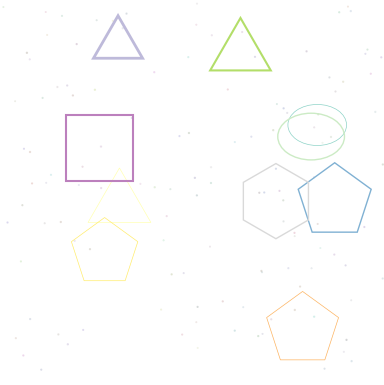[{"shape": "oval", "thickness": 0.5, "radius": 0.38, "center": [0.824, 0.675]}, {"shape": "triangle", "thickness": 0.5, "radius": 0.47, "center": [0.31, 0.469]}, {"shape": "triangle", "thickness": 2, "radius": 0.37, "center": [0.307, 0.886]}, {"shape": "pentagon", "thickness": 1, "radius": 0.5, "center": [0.869, 0.478]}, {"shape": "pentagon", "thickness": 0.5, "radius": 0.49, "center": [0.786, 0.145]}, {"shape": "triangle", "thickness": 1.5, "radius": 0.45, "center": [0.625, 0.863]}, {"shape": "hexagon", "thickness": 1, "radius": 0.49, "center": [0.717, 0.478]}, {"shape": "square", "thickness": 1.5, "radius": 0.43, "center": [0.258, 0.615]}, {"shape": "oval", "thickness": 1, "radius": 0.43, "center": [0.808, 0.645]}, {"shape": "pentagon", "thickness": 0.5, "radius": 0.45, "center": [0.272, 0.344]}]